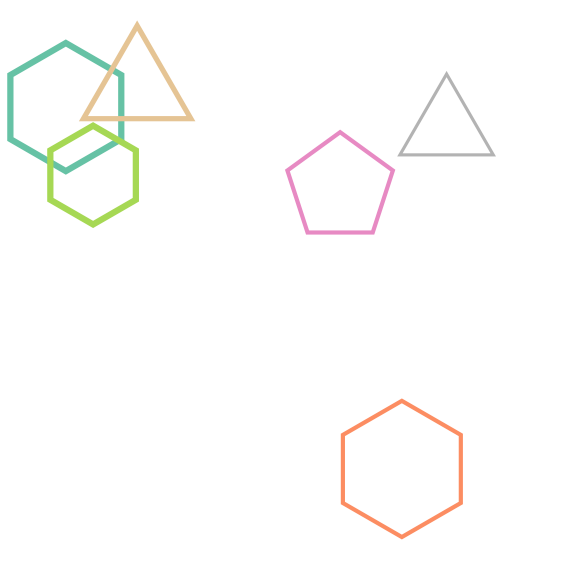[{"shape": "hexagon", "thickness": 3, "radius": 0.55, "center": [0.114, 0.814]}, {"shape": "hexagon", "thickness": 2, "radius": 0.59, "center": [0.696, 0.187]}, {"shape": "pentagon", "thickness": 2, "radius": 0.48, "center": [0.589, 0.674]}, {"shape": "hexagon", "thickness": 3, "radius": 0.43, "center": [0.161, 0.696]}, {"shape": "triangle", "thickness": 2.5, "radius": 0.54, "center": [0.237, 0.847]}, {"shape": "triangle", "thickness": 1.5, "radius": 0.47, "center": [0.773, 0.778]}]